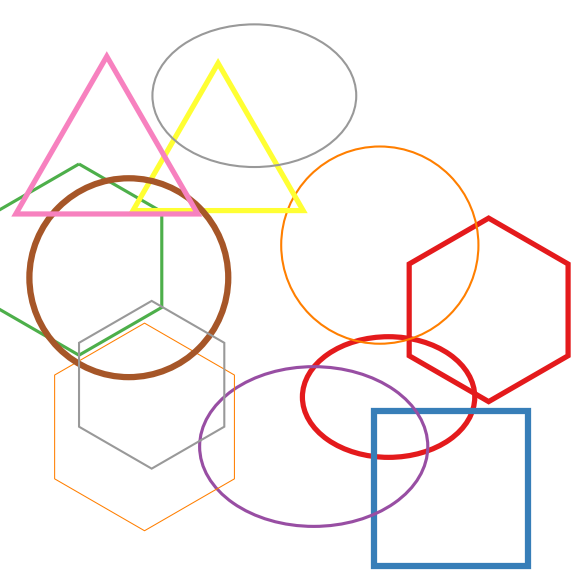[{"shape": "hexagon", "thickness": 2.5, "radius": 0.79, "center": [0.846, 0.463]}, {"shape": "oval", "thickness": 2.5, "radius": 0.75, "center": [0.673, 0.312]}, {"shape": "square", "thickness": 3, "radius": 0.67, "center": [0.781, 0.153]}, {"shape": "hexagon", "thickness": 1.5, "radius": 0.83, "center": [0.137, 0.55]}, {"shape": "oval", "thickness": 1.5, "radius": 0.99, "center": [0.543, 0.226]}, {"shape": "circle", "thickness": 1, "radius": 0.85, "center": [0.658, 0.575]}, {"shape": "hexagon", "thickness": 0.5, "radius": 0.9, "center": [0.25, 0.26]}, {"shape": "triangle", "thickness": 2.5, "radius": 0.85, "center": [0.378, 0.72]}, {"shape": "circle", "thickness": 3, "radius": 0.86, "center": [0.223, 0.518]}, {"shape": "triangle", "thickness": 2.5, "radius": 0.91, "center": [0.185, 0.72]}, {"shape": "hexagon", "thickness": 1, "radius": 0.73, "center": [0.263, 0.333]}, {"shape": "oval", "thickness": 1, "radius": 0.88, "center": [0.44, 0.833]}]